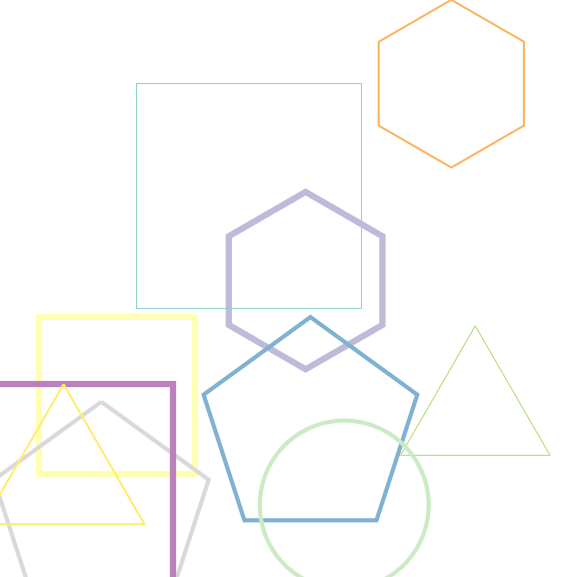[{"shape": "square", "thickness": 0.5, "radius": 0.98, "center": [0.43, 0.66]}, {"shape": "square", "thickness": 3, "radius": 0.68, "center": [0.203, 0.314]}, {"shape": "hexagon", "thickness": 3, "radius": 0.77, "center": [0.529, 0.513]}, {"shape": "pentagon", "thickness": 2, "radius": 0.97, "center": [0.538, 0.256]}, {"shape": "hexagon", "thickness": 1, "radius": 0.73, "center": [0.782, 0.854]}, {"shape": "triangle", "thickness": 0.5, "radius": 0.75, "center": [0.823, 0.285]}, {"shape": "pentagon", "thickness": 2, "radius": 0.98, "center": [0.175, 0.108]}, {"shape": "square", "thickness": 3, "radius": 0.88, "center": [0.123, 0.158]}, {"shape": "circle", "thickness": 2, "radius": 0.73, "center": [0.596, 0.125]}, {"shape": "triangle", "thickness": 1, "radius": 0.81, "center": [0.11, 0.172]}]